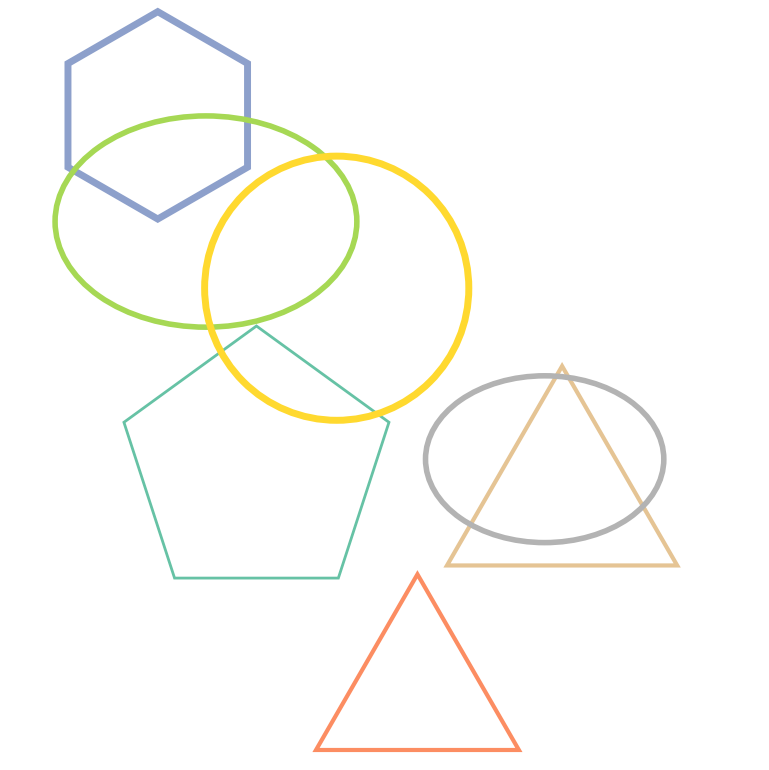[{"shape": "pentagon", "thickness": 1, "radius": 0.9, "center": [0.333, 0.396]}, {"shape": "triangle", "thickness": 1.5, "radius": 0.76, "center": [0.542, 0.102]}, {"shape": "hexagon", "thickness": 2.5, "radius": 0.67, "center": [0.205, 0.85]}, {"shape": "oval", "thickness": 2, "radius": 0.98, "center": [0.267, 0.712]}, {"shape": "circle", "thickness": 2.5, "radius": 0.86, "center": [0.437, 0.626]}, {"shape": "triangle", "thickness": 1.5, "radius": 0.86, "center": [0.73, 0.352]}, {"shape": "oval", "thickness": 2, "radius": 0.77, "center": [0.707, 0.404]}]